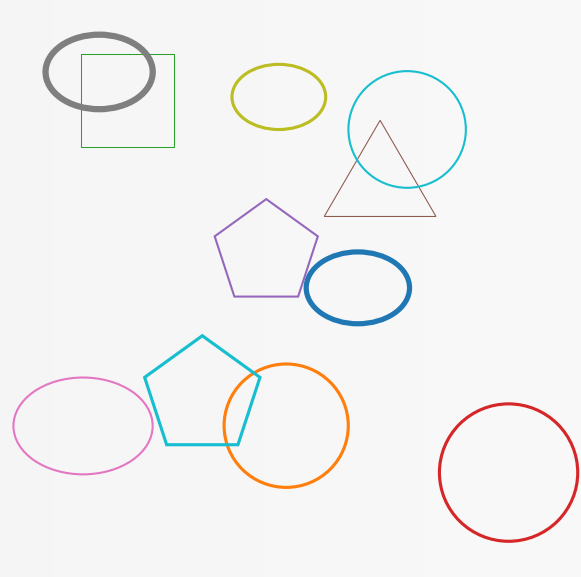[{"shape": "oval", "thickness": 2.5, "radius": 0.44, "center": [0.616, 0.501]}, {"shape": "circle", "thickness": 1.5, "radius": 0.53, "center": [0.492, 0.262]}, {"shape": "square", "thickness": 0.5, "radius": 0.4, "center": [0.219, 0.826]}, {"shape": "circle", "thickness": 1.5, "radius": 0.59, "center": [0.875, 0.181]}, {"shape": "pentagon", "thickness": 1, "radius": 0.47, "center": [0.458, 0.561]}, {"shape": "triangle", "thickness": 0.5, "radius": 0.55, "center": [0.654, 0.68]}, {"shape": "oval", "thickness": 1, "radius": 0.6, "center": [0.143, 0.262]}, {"shape": "oval", "thickness": 3, "radius": 0.46, "center": [0.171, 0.875]}, {"shape": "oval", "thickness": 1.5, "radius": 0.4, "center": [0.48, 0.831]}, {"shape": "circle", "thickness": 1, "radius": 0.51, "center": [0.7, 0.775]}, {"shape": "pentagon", "thickness": 1.5, "radius": 0.52, "center": [0.348, 0.313]}]